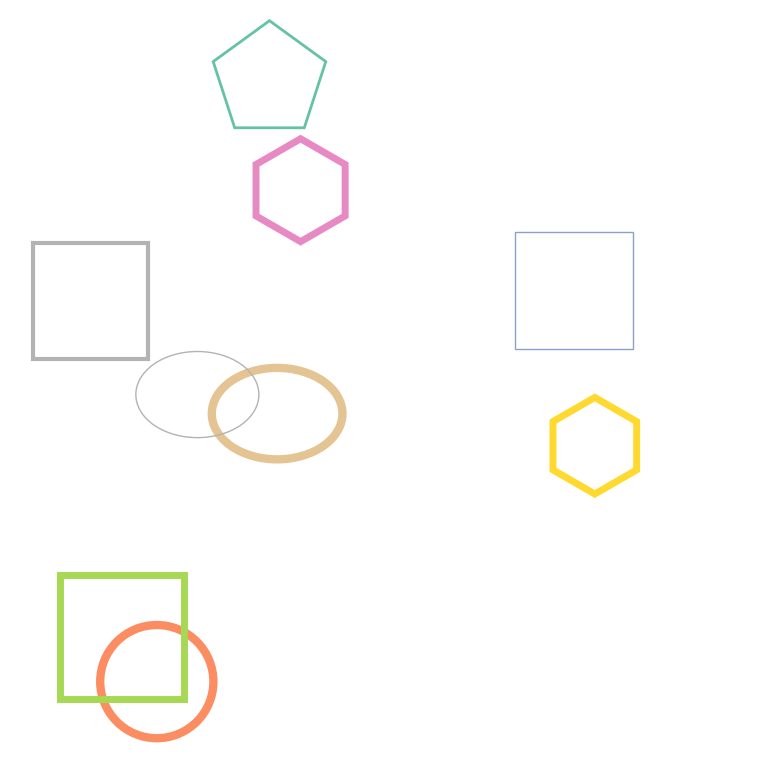[{"shape": "pentagon", "thickness": 1, "radius": 0.38, "center": [0.35, 0.896]}, {"shape": "circle", "thickness": 3, "radius": 0.37, "center": [0.204, 0.115]}, {"shape": "square", "thickness": 0.5, "radius": 0.38, "center": [0.745, 0.623]}, {"shape": "hexagon", "thickness": 2.5, "radius": 0.33, "center": [0.39, 0.753]}, {"shape": "square", "thickness": 2.5, "radius": 0.4, "center": [0.158, 0.173]}, {"shape": "hexagon", "thickness": 2.5, "radius": 0.31, "center": [0.772, 0.421]}, {"shape": "oval", "thickness": 3, "radius": 0.42, "center": [0.36, 0.463]}, {"shape": "oval", "thickness": 0.5, "radius": 0.4, "center": [0.256, 0.488]}, {"shape": "square", "thickness": 1.5, "radius": 0.38, "center": [0.117, 0.609]}]